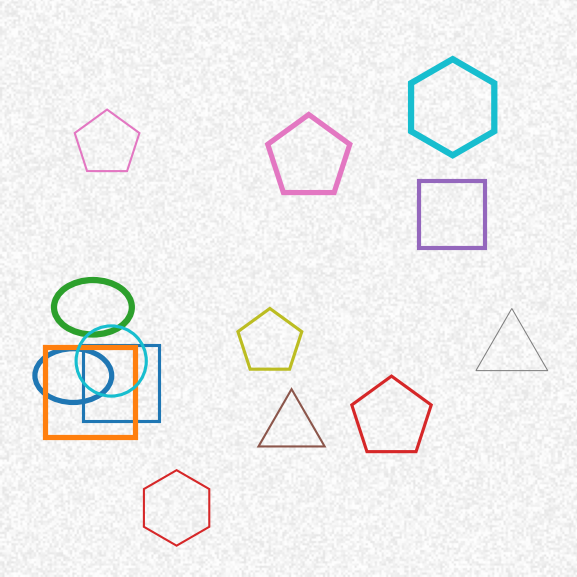[{"shape": "oval", "thickness": 2.5, "radius": 0.33, "center": [0.127, 0.349]}, {"shape": "square", "thickness": 1.5, "radius": 0.33, "center": [0.209, 0.336]}, {"shape": "square", "thickness": 2.5, "radius": 0.39, "center": [0.156, 0.321]}, {"shape": "oval", "thickness": 3, "radius": 0.34, "center": [0.161, 0.467]}, {"shape": "hexagon", "thickness": 1, "radius": 0.33, "center": [0.306, 0.12]}, {"shape": "pentagon", "thickness": 1.5, "radius": 0.36, "center": [0.678, 0.276]}, {"shape": "square", "thickness": 2, "radius": 0.29, "center": [0.783, 0.628]}, {"shape": "triangle", "thickness": 1, "radius": 0.33, "center": [0.505, 0.259]}, {"shape": "pentagon", "thickness": 1, "radius": 0.29, "center": [0.185, 0.751]}, {"shape": "pentagon", "thickness": 2.5, "radius": 0.37, "center": [0.535, 0.726]}, {"shape": "triangle", "thickness": 0.5, "radius": 0.36, "center": [0.886, 0.393]}, {"shape": "pentagon", "thickness": 1.5, "radius": 0.29, "center": [0.467, 0.407]}, {"shape": "hexagon", "thickness": 3, "radius": 0.42, "center": [0.784, 0.813]}, {"shape": "circle", "thickness": 1.5, "radius": 0.3, "center": [0.193, 0.374]}]